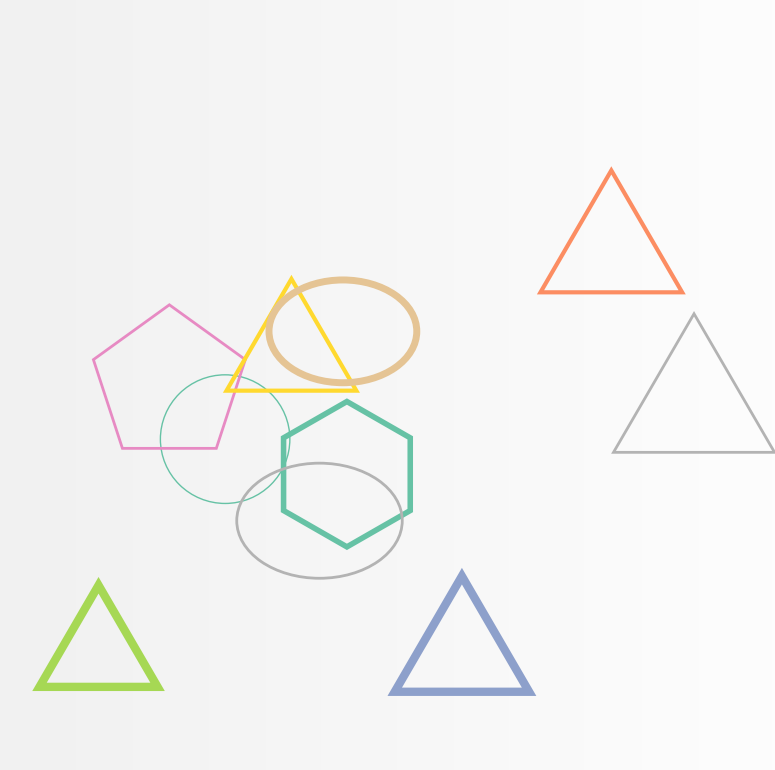[{"shape": "hexagon", "thickness": 2, "radius": 0.47, "center": [0.448, 0.384]}, {"shape": "circle", "thickness": 0.5, "radius": 0.42, "center": [0.29, 0.43]}, {"shape": "triangle", "thickness": 1.5, "radius": 0.53, "center": [0.789, 0.673]}, {"shape": "triangle", "thickness": 3, "radius": 0.5, "center": [0.596, 0.152]}, {"shape": "pentagon", "thickness": 1, "radius": 0.52, "center": [0.219, 0.501]}, {"shape": "triangle", "thickness": 3, "radius": 0.44, "center": [0.127, 0.152]}, {"shape": "triangle", "thickness": 1.5, "radius": 0.48, "center": [0.376, 0.541]}, {"shape": "oval", "thickness": 2.5, "radius": 0.48, "center": [0.442, 0.57]}, {"shape": "oval", "thickness": 1, "radius": 0.53, "center": [0.412, 0.324]}, {"shape": "triangle", "thickness": 1, "radius": 0.6, "center": [0.896, 0.473]}]